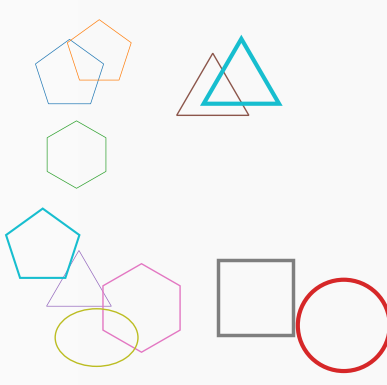[{"shape": "pentagon", "thickness": 0.5, "radius": 0.46, "center": [0.179, 0.805]}, {"shape": "pentagon", "thickness": 0.5, "radius": 0.43, "center": [0.256, 0.862]}, {"shape": "hexagon", "thickness": 0.5, "radius": 0.44, "center": [0.198, 0.598]}, {"shape": "circle", "thickness": 3, "radius": 0.59, "center": [0.887, 0.155]}, {"shape": "triangle", "thickness": 0.5, "radius": 0.48, "center": [0.204, 0.253]}, {"shape": "triangle", "thickness": 1, "radius": 0.54, "center": [0.549, 0.754]}, {"shape": "hexagon", "thickness": 1, "radius": 0.57, "center": [0.365, 0.2]}, {"shape": "square", "thickness": 2.5, "radius": 0.49, "center": [0.66, 0.226]}, {"shape": "oval", "thickness": 1, "radius": 0.53, "center": [0.249, 0.123]}, {"shape": "triangle", "thickness": 3, "radius": 0.56, "center": [0.623, 0.787]}, {"shape": "pentagon", "thickness": 1.5, "radius": 0.5, "center": [0.11, 0.359]}]